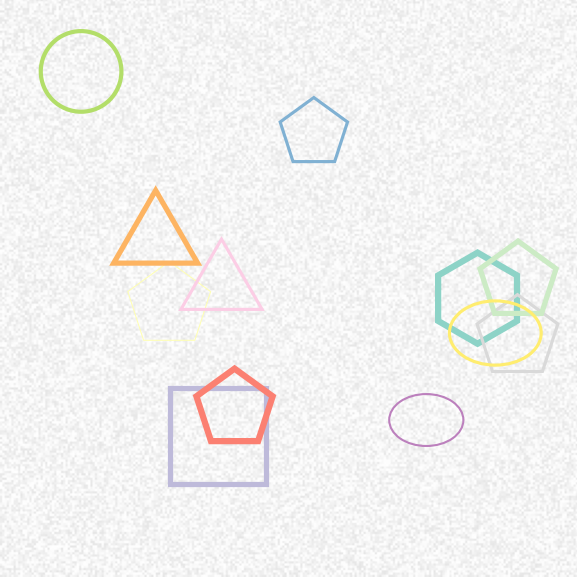[{"shape": "hexagon", "thickness": 3, "radius": 0.39, "center": [0.827, 0.483]}, {"shape": "pentagon", "thickness": 0.5, "radius": 0.38, "center": [0.293, 0.471]}, {"shape": "square", "thickness": 2.5, "radius": 0.42, "center": [0.377, 0.244]}, {"shape": "pentagon", "thickness": 3, "radius": 0.35, "center": [0.406, 0.291]}, {"shape": "pentagon", "thickness": 1.5, "radius": 0.31, "center": [0.543, 0.769]}, {"shape": "triangle", "thickness": 2.5, "radius": 0.42, "center": [0.27, 0.585]}, {"shape": "circle", "thickness": 2, "radius": 0.35, "center": [0.14, 0.875]}, {"shape": "triangle", "thickness": 1.5, "radius": 0.41, "center": [0.384, 0.504]}, {"shape": "pentagon", "thickness": 1.5, "radius": 0.37, "center": [0.896, 0.415]}, {"shape": "oval", "thickness": 1, "radius": 0.32, "center": [0.738, 0.272]}, {"shape": "pentagon", "thickness": 2.5, "radius": 0.35, "center": [0.897, 0.512]}, {"shape": "oval", "thickness": 1.5, "radius": 0.4, "center": [0.858, 0.423]}]